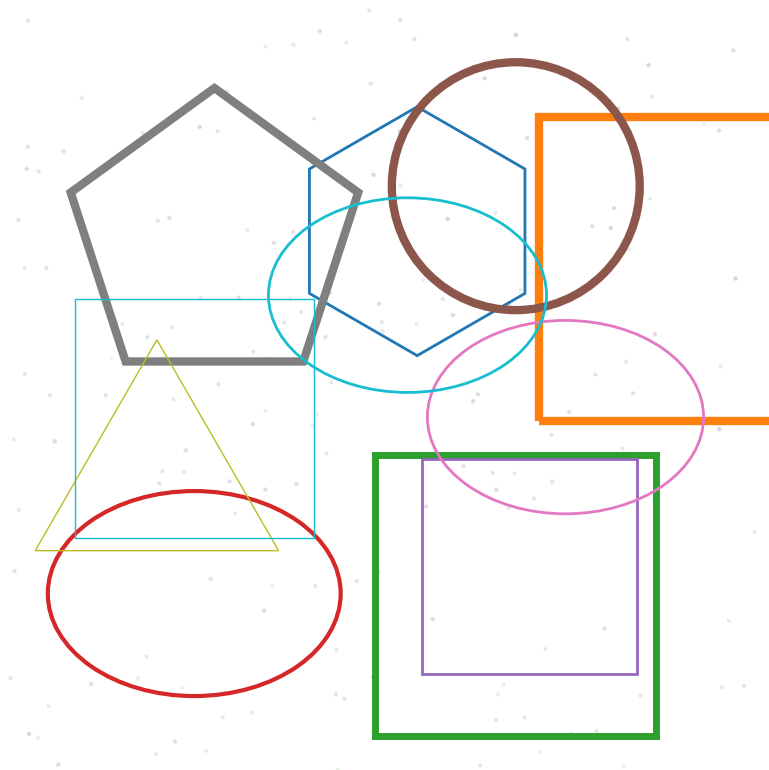[{"shape": "hexagon", "thickness": 1, "radius": 0.81, "center": [0.542, 0.7]}, {"shape": "square", "thickness": 3, "radius": 0.99, "center": [0.897, 0.651]}, {"shape": "square", "thickness": 2.5, "radius": 0.91, "center": [0.67, 0.227]}, {"shape": "oval", "thickness": 1.5, "radius": 0.95, "center": [0.252, 0.229]}, {"shape": "square", "thickness": 1, "radius": 0.7, "center": [0.688, 0.264]}, {"shape": "circle", "thickness": 3, "radius": 0.8, "center": [0.67, 0.758]}, {"shape": "oval", "thickness": 1, "radius": 0.9, "center": [0.734, 0.458]}, {"shape": "pentagon", "thickness": 3, "radius": 0.98, "center": [0.279, 0.689]}, {"shape": "triangle", "thickness": 0.5, "radius": 0.91, "center": [0.204, 0.376]}, {"shape": "oval", "thickness": 1, "radius": 0.9, "center": [0.529, 0.617]}, {"shape": "square", "thickness": 0.5, "radius": 0.78, "center": [0.253, 0.457]}]